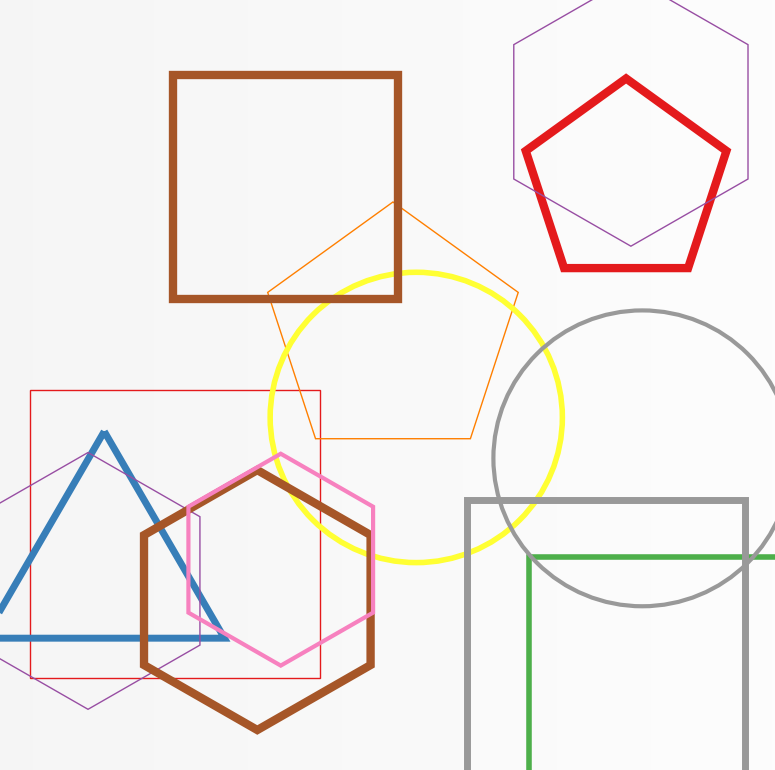[{"shape": "square", "thickness": 0.5, "radius": 0.93, "center": [0.226, 0.306]}, {"shape": "pentagon", "thickness": 3, "radius": 0.68, "center": [0.808, 0.762]}, {"shape": "triangle", "thickness": 2.5, "radius": 0.9, "center": [0.135, 0.261]}, {"shape": "square", "thickness": 2, "radius": 0.81, "center": [0.844, 0.115]}, {"shape": "hexagon", "thickness": 0.5, "radius": 0.87, "center": [0.814, 0.855]}, {"shape": "hexagon", "thickness": 0.5, "radius": 0.83, "center": [0.114, 0.246]}, {"shape": "pentagon", "thickness": 0.5, "radius": 0.85, "center": [0.507, 0.568]}, {"shape": "circle", "thickness": 2, "radius": 0.94, "center": [0.537, 0.458]}, {"shape": "square", "thickness": 3, "radius": 0.73, "center": [0.369, 0.757]}, {"shape": "hexagon", "thickness": 3, "radius": 0.84, "center": [0.332, 0.221]}, {"shape": "hexagon", "thickness": 1.5, "radius": 0.69, "center": [0.362, 0.273]}, {"shape": "circle", "thickness": 1.5, "radius": 0.96, "center": [0.829, 0.405]}, {"shape": "square", "thickness": 2.5, "radius": 0.9, "center": [0.782, 0.171]}]